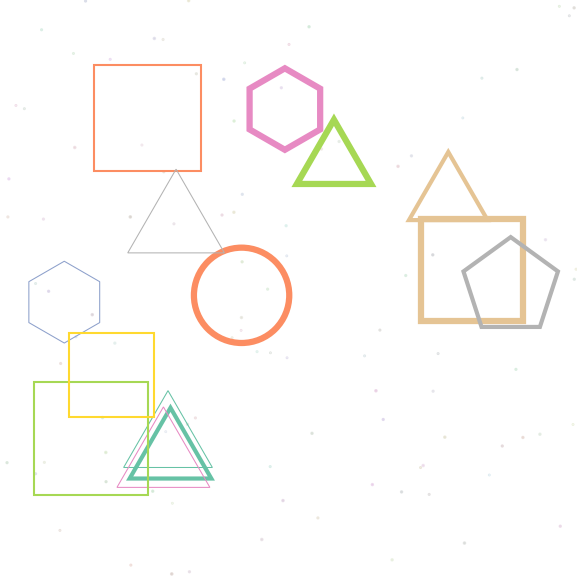[{"shape": "triangle", "thickness": 2, "radius": 0.41, "center": [0.295, 0.211]}, {"shape": "triangle", "thickness": 0.5, "radius": 0.44, "center": [0.291, 0.234]}, {"shape": "circle", "thickness": 3, "radius": 0.41, "center": [0.418, 0.488]}, {"shape": "square", "thickness": 1, "radius": 0.46, "center": [0.255, 0.795]}, {"shape": "hexagon", "thickness": 0.5, "radius": 0.35, "center": [0.111, 0.476]}, {"shape": "hexagon", "thickness": 3, "radius": 0.35, "center": [0.493, 0.81]}, {"shape": "triangle", "thickness": 0.5, "radius": 0.46, "center": [0.283, 0.202]}, {"shape": "triangle", "thickness": 3, "radius": 0.37, "center": [0.578, 0.718]}, {"shape": "square", "thickness": 1, "radius": 0.49, "center": [0.157, 0.24]}, {"shape": "square", "thickness": 1, "radius": 0.37, "center": [0.193, 0.35]}, {"shape": "square", "thickness": 3, "radius": 0.44, "center": [0.817, 0.531]}, {"shape": "triangle", "thickness": 2, "radius": 0.39, "center": [0.776, 0.657]}, {"shape": "pentagon", "thickness": 2, "radius": 0.43, "center": [0.884, 0.503]}, {"shape": "triangle", "thickness": 0.5, "radius": 0.48, "center": [0.305, 0.61]}]